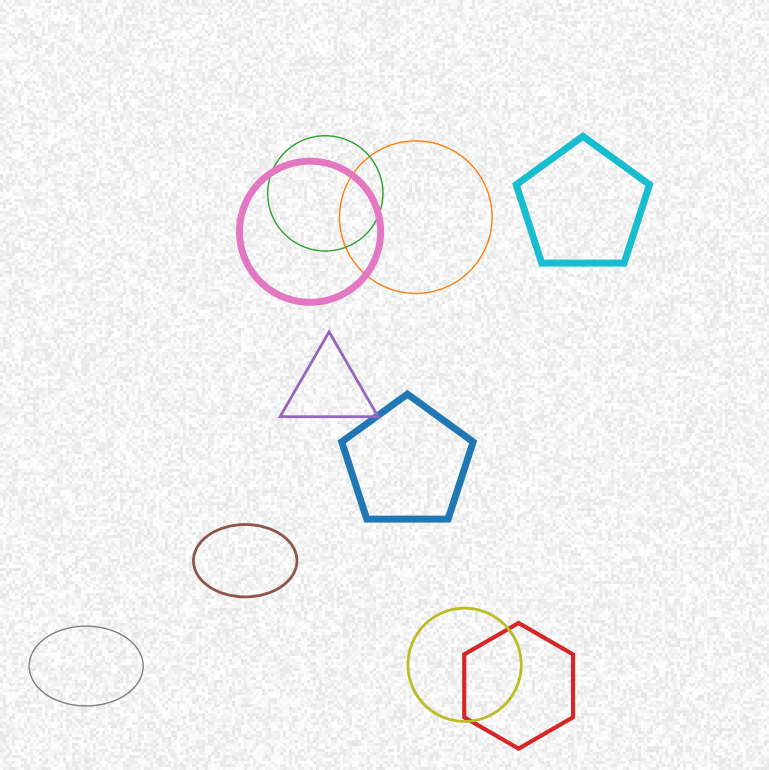[{"shape": "pentagon", "thickness": 2.5, "radius": 0.45, "center": [0.529, 0.398]}, {"shape": "circle", "thickness": 0.5, "radius": 0.5, "center": [0.54, 0.718]}, {"shape": "circle", "thickness": 0.5, "radius": 0.37, "center": [0.422, 0.749]}, {"shape": "hexagon", "thickness": 1.5, "radius": 0.41, "center": [0.674, 0.109]}, {"shape": "triangle", "thickness": 1, "radius": 0.37, "center": [0.427, 0.496]}, {"shape": "oval", "thickness": 1, "radius": 0.34, "center": [0.318, 0.272]}, {"shape": "circle", "thickness": 2.5, "radius": 0.46, "center": [0.403, 0.699]}, {"shape": "oval", "thickness": 0.5, "radius": 0.37, "center": [0.112, 0.135]}, {"shape": "circle", "thickness": 1, "radius": 0.37, "center": [0.603, 0.137]}, {"shape": "pentagon", "thickness": 2.5, "radius": 0.46, "center": [0.757, 0.732]}]